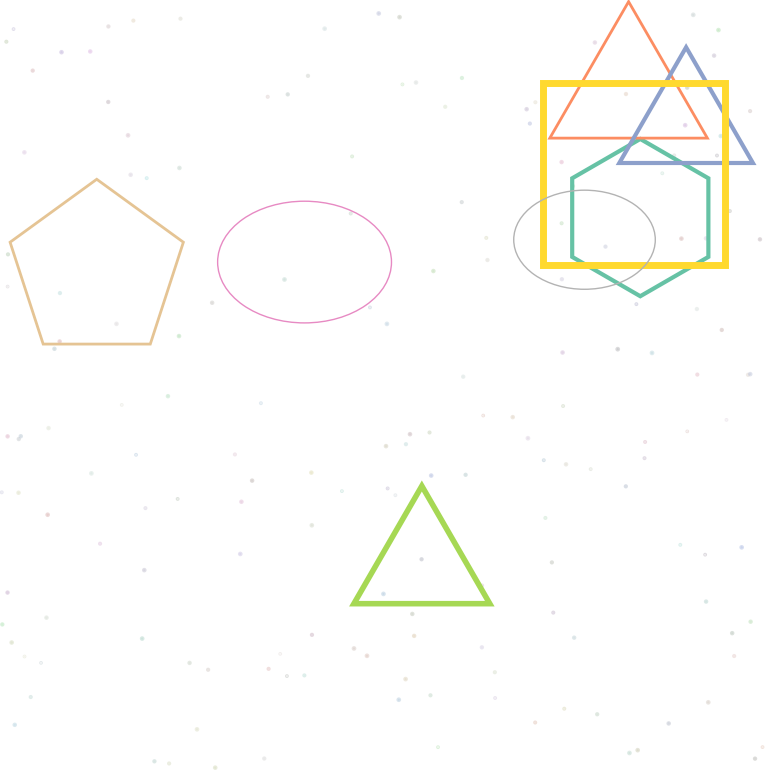[{"shape": "hexagon", "thickness": 1.5, "radius": 0.51, "center": [0.832, 0.717]}, {"shape": "triangle", "thickness": 1, "radius": 0.59, "center": [0.816, 0.88]}, {"shape": "triangle", "thickness": 1.5, "radius": 0.5, "center": [0.891, 0.838]}, {"shape": "oval", "thickness": 0.5, "radius": 0.56, "center": [0.396, 0.66]}, {"shape": "triangle", "thickness": 2, "radius": 0.51, "center": [0.548, 0.267]}, {"shape": "square", "thickness": 2.5, "radius": 0.59, "center": [0.824, 0.774]}, {"shape": "pentagon", "thickness": 1, "radius": 0.59, "center": [0.126, 0.649]}, {"shape": "oval", "thickness": 0.5, "radius": 0.46, "center": [0.759, 0.689]}]